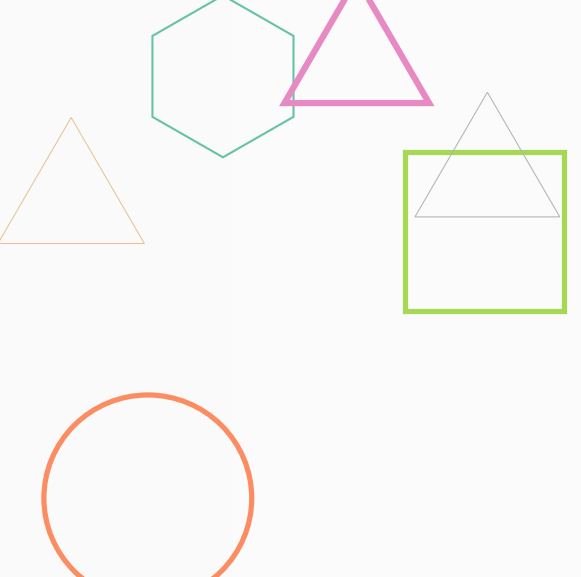[{"shape": "hexagon", "thickness": 1, "radius": 0.7, "center": [0.384, 0.867]}, {"shape": "circle", "thickness": 2.5, "radius": 0.89, "center": [0.254, 0.136]}, {"shape": "triangle", "thickness": 3, "radius": 0.72, "center": [0.614, 0.892]}, {"shape": "square", "thickness": 2.5, "radius": 0.69, "center": [0.833, 0.598]}, {"shape": "triangle", "thickness": 0.5, "radius": 0.73, "center": [0.122, 0.65]}, {"shape": "triangle", "thickness": 0.5, "radius": 0.72, "center": [0.838, 0.695]}]